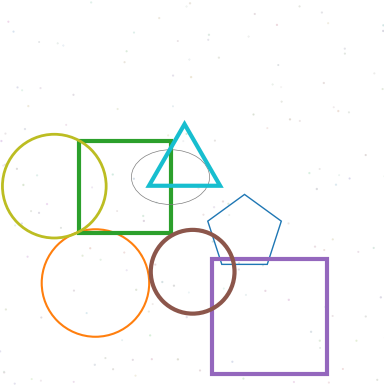[{"shape": "pentagon", "thickness": 1, "radius": 0.5, "center": [0.635, 0.395]}, {"shape": "circle", "thickness": 1.5, "radius": 0.7, "center": [0.248, 0.265]}, {"shape": "square", "thickness": 3, "radius": 0.6, "center": [0.325, 0.514]}, {"shape": "square", "thickness": 3, "radius": 0.75, "center": [0.7, 0.177]}, {"shape": "circle", "thickness": 3, "radius": 0.54, "center": [0.5, 0.294]}, {"shape": "oval", "thickness": 0.5, "radius": 0.51, "center": [0.443, 0.54]}, {"shape": "circle", "thickness": 2, "radius": 0.67, "center": [0.141, 0.517]}, {"shape": "triangle", "thickness": 3, "radius": 0.53, "center": [0.479, 0.571]}]